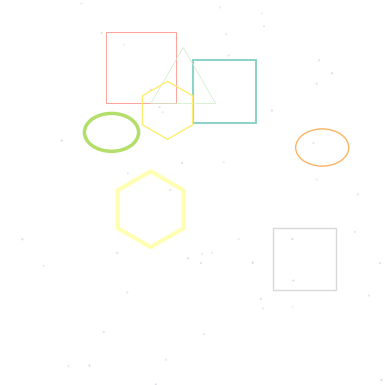[{"shape": "square", "thickness": 1.5, "radius": 0.41, "center": [0.583, 0.762]}, {"shape": "hexagon", "thickness": 3, "radius": 0.49, "center": [0.391, 0.456]}, {"shape": "square", "thickness": 0.5, "radius": 0.46, "center": [0.367, 0.825]}, {"shape": "oval", "thickness": 1, "radius": 0.34, "center": [0.837, 0.617]}, {"shape": "oval", "thickness": 2.5, "radius": 0.35, "center": [0.29, 0.656]}, {"shape": "square", "thickness": 1, "radius": 0.4, "center": [0.791, 0.328]}, {"shape": "triangle", "thickness": 0.5, "radius": 0.49, "center": [0.476, 0.78]}, {"shape": "hexagon", "thickness": 1, "radius": 0.38, "center": [0.435, 0.713]}]